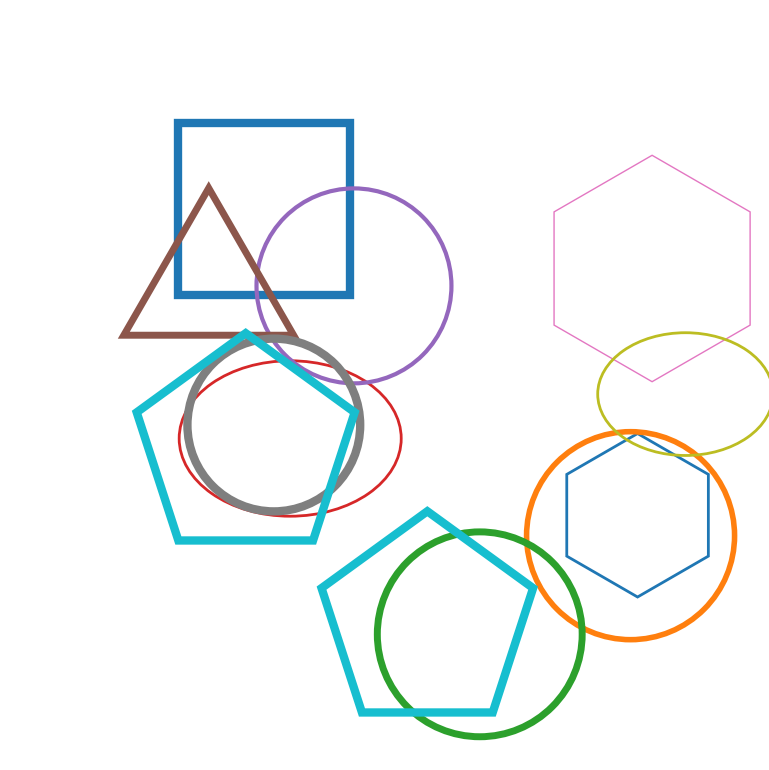[{"shape": "hexagon", "thickness": 1, "radius": 0.53, "center": [0.828, 0.331]}, {"shape": "square", "thickness": 3, "radius": 0.56, "center": [0.343, 0.728]}, {"shape": "circle", "thickness": 2, "radius": 0.68, "center": [0.819, 0.304]}, {"shape": "circle", "thickness": 2.5, "radius": 0.67, "center": [0.623, 0.176]}, {"shape": "oval", "thickness": 1, "radius": 0.72, "center": [0.377, 0.431]}, {"shape": "circle", "thickness": 1.5, "radius": 0.63, "center": [0.46, 0.629]}, {"shape": "triangle", "thickness": 2.5, "radius": 0.64, "center": [0.271, 0.628]}, {"shape": "hexagon", "thickness": 0.5, "radius": 0.74, "center": [0.847, 0.651]}, {"shape": "circle", "thickness": 3, "radius": 0.56, "center": [0.356, 0.448]}, {"shape": "oval", "thickness": 1, "radius": 0.57, "center": [0.89, 0.488]}, {"shape": "pentagon", "thickness": 3, "radius": 0.72, "center": [0.555, 0.192]}, {"shape": "pentagon", "thickness": 3, "radius": 0.74, "center": [0.319, 0.418]}]